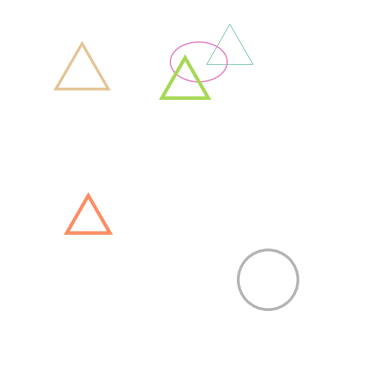[{"shape": "triangle", "thickness": 0.5, "radius": 0.35, "center": [0.597, 0.867]}, {"shape": "triangle", "thickness": 2.5, "radius": 0.32, "center": [0.229, 0.427]}, {"shape": "oval", "thickness": 1, "radius": 0.37, "center": [0.516, 0.839]}, {"shape": "triangle", "thickness": 2.5, "radius": 0.35, "center": [0.481, 0.78]}, {"shape": "triangle", "thickness": 2, "radius": 0.39, "center": [0.213, 0.808]}, {"shape": "circle", "thickness": 2, "radius": 0.39, "center": [0.696, 0.273]}]